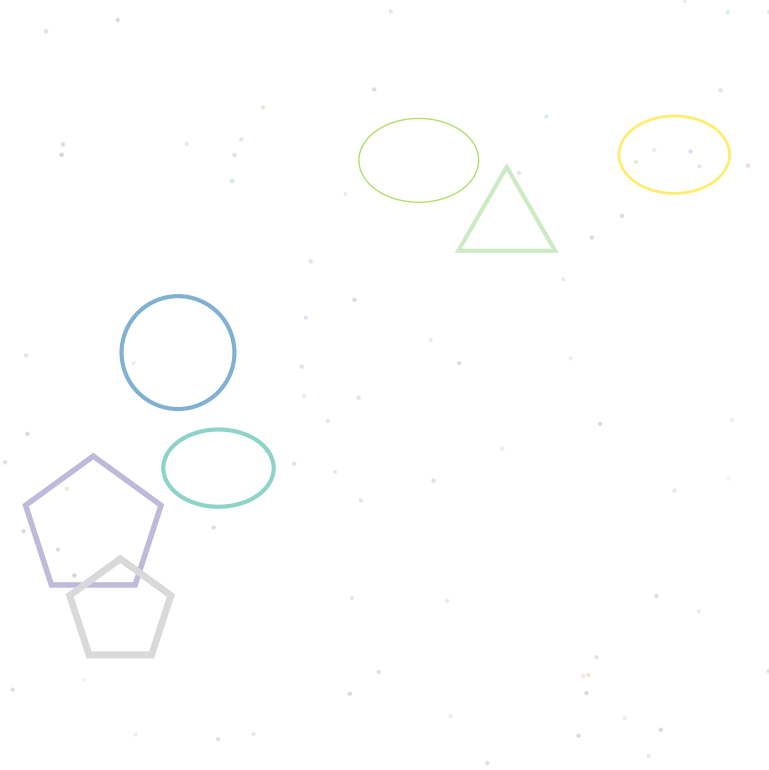[{"shape": "oval", "thickness": 1.5, "radius": 0.36, "center": [0.284, 0.392]}, {"shape": "pentagon", "thickness": 2, "radius": 0.46, "center": [0.121, 0.315]}, {"shape": "circle", "thickness": 1.5, "radius": 0.37, "center": [0.231, 0.542]}, {"shape": "oval", "thickness": 0.5, "radius": 0.39, "center": [0.544, 0.792]}, {"shape": "pentagon", "thickness": 2.5, "radius": 0.35, "center": [0.156, 0.205]}, {"shape": "triangle", "thickness": 1.5, "radius": 0.36, "center": [0.658, 0.711]}, {"shape": "oval", "thickness": 1, "radius": 0.36, "center": [0.876, 0.799]}]